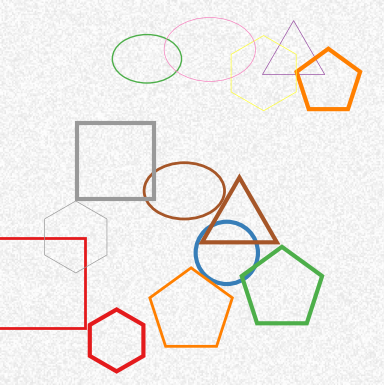[{"shape": "square", "thickness": 2, "radius": 0.58, "center": [0.103, 0.265]}, {"shape": "hexagon", "thickness": 3, "radius": 0.4, "center": [0.303, 0.116]}, {"shape": "circle", "thickness": 3, "radius": 0.4, "center": [0.589, 0.343]}, {"shape": "pentagon", "thickness": 3, "radius": 0.55, "center": [0.732, 0.249]}, {"shape": "oval", "thickness": 1, "radius": 0.45, "center": [0.382, 0.847]}, {"shape": "triangle", "thickness": 0.5, "radius": 0.47, "center": [0.763, 0.853]}, {"shape": "pentagon", "thickness": 2, "radius": 0.56, "center": [0.496, 0.192]}, {"shape": "pentagon", "thickness": 3, "radius": 0.43, "center": [0.853, 0.787]}, {"shape": "hexagon", "thickness": 0.5, "radius": 0.49, "center": [0.685, 0.81]}, {"shape": "oval", "thickness": 2, "radius": 0.52, "center": [0.479, 0.504]}, {"shape": "triangle", "thickness": 3, "radius": 0.56, "center": [0.622, 0.427]}, {"shape": "oval", "thickness": 0.5, "radius": 0.59, "center": [0.545, 0.872]}, {"shape": "square", "thickness": 3, "radius": 0.5, "center": [0.299, 0.582]}, {"shape": "hexagon", "thickness": 0.5, "radius": 0.47, "center": [0.197, 0.385]}]